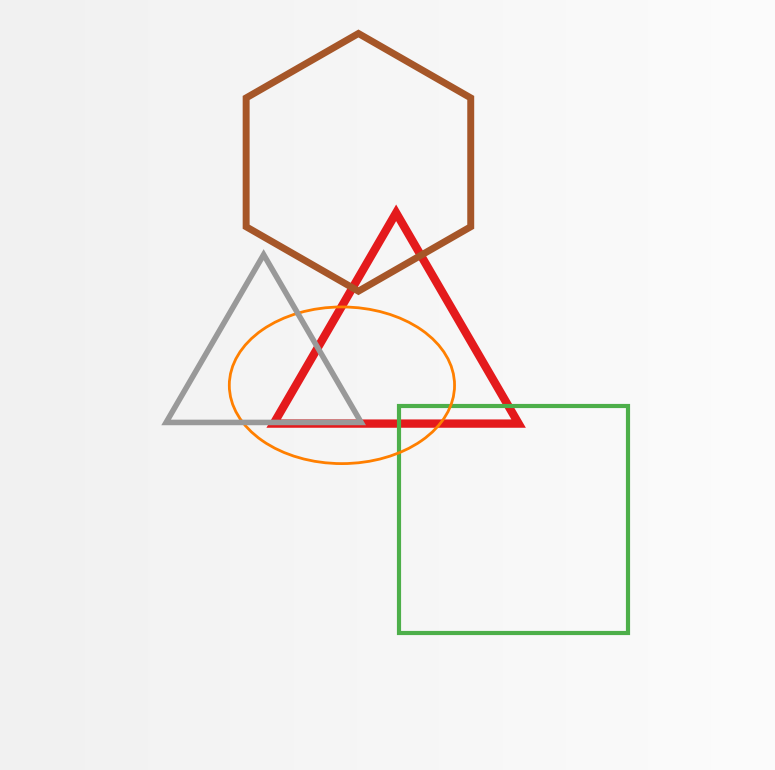[{"shape": "triangle", "thickness": 3, "radius": 0.91, "center": [0.511, 0.541]}, {"shape": "square", "thickness": 1.5, "radius": 0.74, "center": [0.663, 0.325]}, {"shape": "oval", "thickness": 1, "radius": 0.73, "center": [0.441, 0.5]}, {"shape": "hexagon", "thickness": 2.5, "radius": 0.84, "center": [0.463, 0.789]}, {"shape": "triangle", "thickness": 2, "radius": 0.73, "center": [0.34, 0.524]}]